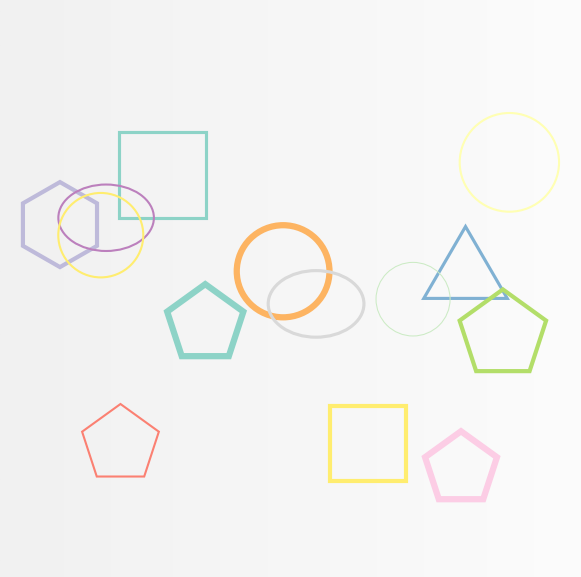[{"shape": "pentagon", "thickness": 3, "radius": 0.34, "center": [0.353, 0.438]}, {"shape": "square", "thickness": 1.5, "radius": 0.37, "center": [0.279, 0.696]}, {"shape": "circle", "thickness": 1, "radius": 0.43, "center": [0.876, 0.718]}, {"shape": "hexagon", "thickness": 2, "radius": 0.37, "center": [0.103, 0.61]}, {"shape": "pentagon", "thickness": 1, "radius": 0.35, "center": [0.207, 0.23]}, {"shape": "triangle", "thickness": 1.5, "radius": 0.41, "center": [0.801, 0.524]}, {"shape": "circle", "thickness": 3, "radius": 0.4, "center": [0.487, 0.529]}, {"shape": "pentagon", "thickness": 2, "radius": 0.39, "center": [0.865, 0.42]}, {"shape": "pentagon", "thickness": 3, "radius": 0.33, "center": [0.793, 0.187]}, {"shape": "oval", "thickness": 1.5, "radius": 0.41, "center": [0.544, 0.473]}, {"shape": "oval", "thickness": 1, "radius": 0.41, "center": [0.183, 0.622]}, {"shape": "circle", "thickness": 0.5, "radius": 0.32, "center": [0.711, 0.481]}, {"shape": "square", "thickness": 2, "radius": 0.33, "center": [0.633, 0.232]}, {"shape": "circle", "thickness": 1, "radius": 0.37, "center": [0.173, 0.592]}]